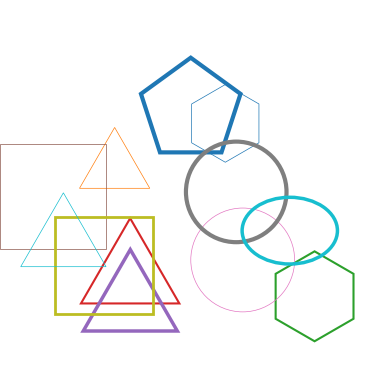[{"shape": "hexagon", "thickness": 0.5, "radius": 0.5, "center": [0.585, 0.679]}, {"shape": "pentagon", "thickness": 3, "radius": 0.68, "center": [0.495, 0.714]}, {"shape": "triangle", "thickness": 0.5, "radius": 0.53, "center": [0.298, 0.564]}, {"shape": "hexagon", "thickness": 1.5, "radius": 0.58, "center": [0.817, 0.23]}, {"shape": "triangle", "thickness": 1.5, "radius": 0.74, "center": [0.338, 0.286]}, {"shape": "triangle", "thickness": 2.5, "radius": 0.71, "center": [0.338, 0.211]}, {"shape": "square", "thickness": 0.5, "radius": 0.68, "center": [0.138, 0.489]}, {"shape": "circle", "thickness": 0.5, "radius": 0.67, "center": [0.63, 0.325]}, {"shape": "circle", "thickness": 3, "radius": 0.65, "center": [0.614, 0.502]}, {"shape": "square", "thickness": 2, "radius": 0.63, "center": [0.27, 0.31]}, {"shape": "triangle", "thickness": 0.5, "radius": 0.64, "center": [0.165, 0.371]}, {"shape": "oval", "thickness": 2.5, "radius": 0.62, "center": [0.753, 0.401]}]